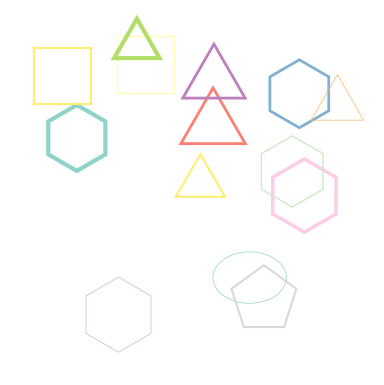[{"shape": "hexagon", "thickness": 3, "radius": 0.43, "center": [0.2, 0.642]}, {"shape": "oval", "thickness": 0.5, "radius": 0.48, "center": [0.648, 0.279]}, {"shape": "square", "thickness": 1, "radius": 0.37, "center": [0.377, 0.832]}, {"shape": "hexagon", "thickness": 0.5, "radius": 0.49, "center": [0.308, 0.183]}, {"shape": "triangle", "thickness": 2, "radius": 0.48, "center": [0.553, 0.675]}, {"shape": "hexagon", "thickness": 2, "radius": 0.44, "center": [0.778, 0.756]}, {"shape": "triangle", "thickness": 0.5, "radius": 0.39, "center": [0.876, 0.727]}, {"shape": "triangle", "thickness": 3, "radius": 0.34, "center": [0.355, 0.883]}, {"shape": "hexagon", "thickness": 2.5, "radius": 0.48, "center": [0.791, 0.492]}, {"shape": "pentagon", "thickness": 1.5, "radius": 0.44, "center": [0.686, 0.222]}, {"shape": "triangle", "thickness": 2, "radius": 0.47, "center": [0.556, 0.792]}, {"shape": "hexagon", "thickness": 1, "radius": 0.46, "center": [0.759, 0.555]}, {"shape": "square", "thickness": 1.5, "radius": 0.37, "center": [0.163, 0.803]}, {"shape": "triangle", "thickness": 1.5, "radius": 0.37, "center": [0.521, 0.526]}]